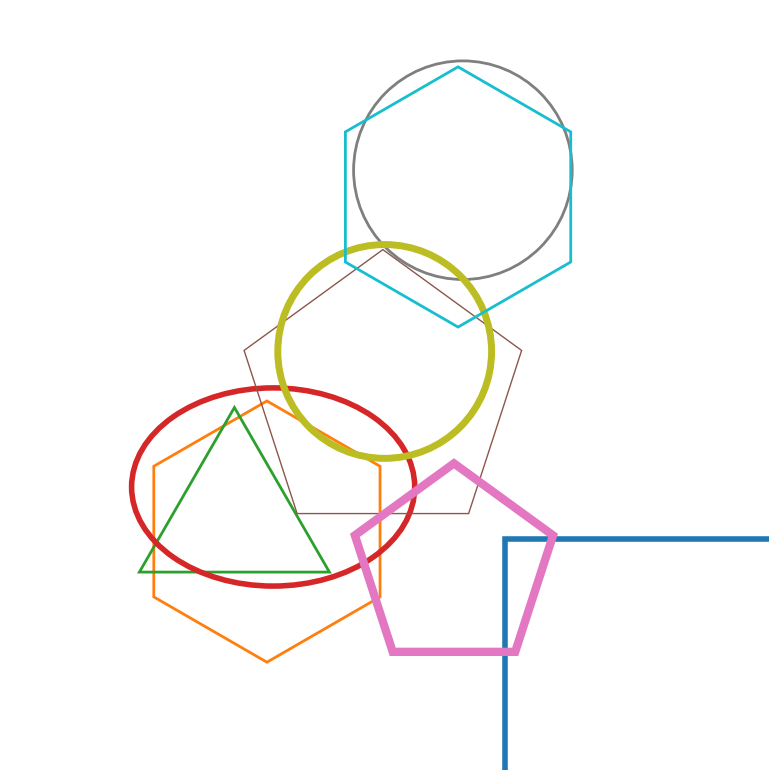[{"shape": "square", "thickness": 2, "radius": 0.92, "center": [0.839, 0.116]}, {"shape": "hexagon", "thickness": 1, "radius": 0.85, "center": [0.347, 0.31]}, {"shape": "triangle", "thickness": 1, "radius": 0.71, "center": [0.304, 0.328]}, {"shape": "oval", "thickness": 2, "radius": 0.92, "center": [0.355, 0.368]}, {"shape": "pentagon", "thickness": 0.5, "radius": 0.95, "center": [0.497, 0.486]}, {"shape": "pentagon", "thickness": 3, "radius": 0.68, "center": [0.59, 0.263]}, {"shape": "circle", "thickness": 1, "radius": 0.71, "center": [0.601, 0.779]}, {"shape": "circle", "thickness": 2.5, "radius": 0.69, "center": [0.5, 0.544]}, {"shape": "hexagon", "thickness": 1, "radius": 0.84, "center": [0.595, 0.744]}]